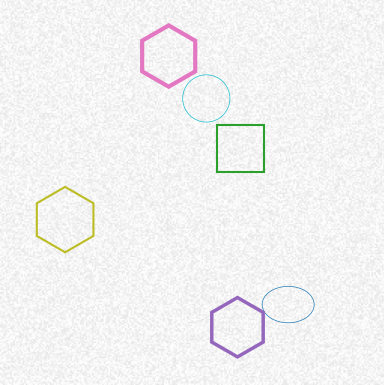[{"shape": "oval", "thickness": 0.5, "radius": 0.34, "center": [0.748, 0.209]}, {"shape": "square", "thickness": 1.5, "radius": 0.3, "center": [0.625, 0.615]}, {"shape": "hexagon", "thickness": 2.5, "radius": 0.39, "center": [0.617, 0.15]}, {"shape": "hexagon", "thickness": 3, "radius": 0.4, "center": [0.438, 0.854]}, {"shape": "hexagon", "thickness": 1.5, "radius": 0.42, "center": [0.169, 0.43]}, {"shape": "circle", "thickness": 0.5, "radius": 0.31, "center": [0.536, 0.744]}]